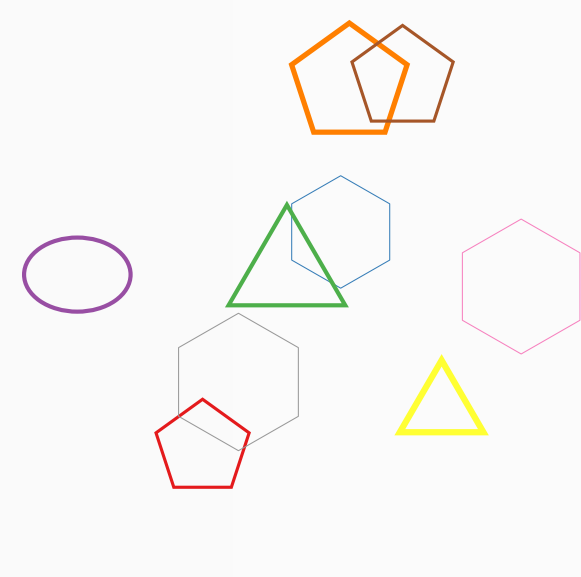[{"shape": "pentagon", "thickness": 1.5, "radius": 0.42, "center": [0.349, 0.224]}, {"shape": "hexagon", "thickness": 0.5, "radius": 0.49, "center": [0.586, 0.597]}, {"shape": "triangle", "thickness": 2, "radius": 0.58, "center": [0.494, 0.528]}, {"shape": "oval", "thickness": 2, "radius": 0.46, "center": [0.133, 0.524]}, {"shape": "pentagon", "thickness": 2.5, "radius": 0.52, "center": [0.601, 0.855]}, {"shape": "triangle", "thickness": 3, "radius": 0.42, "center": [0.76, 0.292]}, {"shape": "pentagon", "thickness": 1.5, "radius": 0.46, "center": [0.693, 0.864]}, {"shape": "hexagon", "thickness": 0.5, "radius": 0.58, "center": [0.897, 0.503]}, {"shape": "hexagon", "thickness": 0.5, "radius": 0.59, "center": [0.41, 0.338]}]